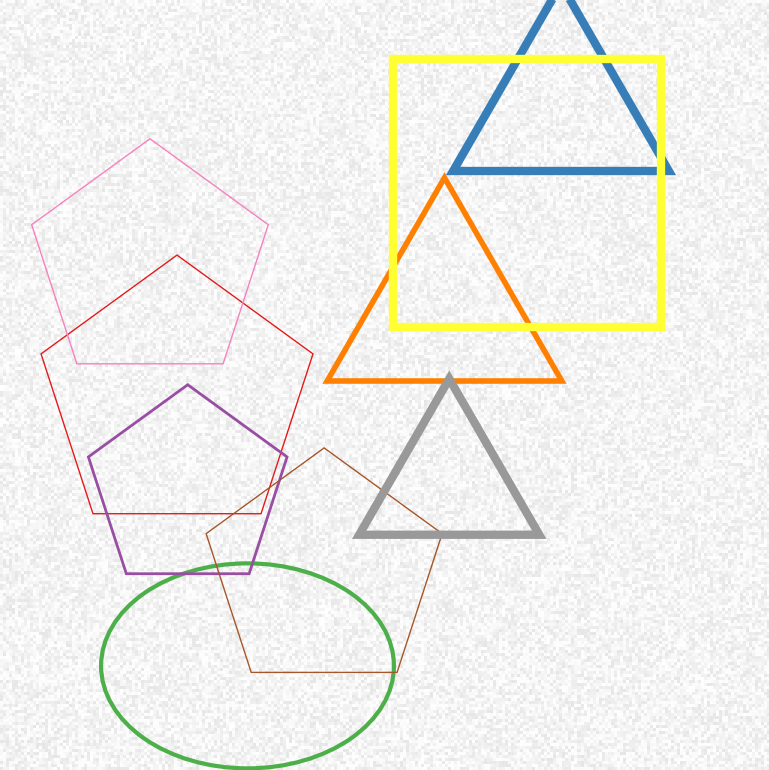[{"shape": "pentagon", "thickness": 0.5, "radius": 0.93, "center": [0.23, 0.483]}, {"shape": "triangle", "thickness": 3, "radius": 0.81, "center": [0.729, 0.859]}, {"shape": "oval", "thickness": 1.5, "radius": 0.95, "center": [0.321, 0.135]}, {"shape": "pentagon", "thickness": 1, "radius": 0.68, "center": [0.244, 0.365]}, {"shape": "triangle", "thickness": 2, "radius": 0.88, "center": [0.577, 0.593]}, {"shape": "square", "thickness": 3, "radius": 0.87, "center": [0.684, 0.749]}, {"shape": "pentagon", "thickness": 0.5, "radius": 0.81, "center": [0.421, 0.257]}, {"shape": "pentagon", "thickness": 0.5, "radius": 0.81, "center": [0.195, 0.658]}, {"shape": "triangle", "thickness": 3, "radius": 0.68, "center": [0.583, 0.373]}]